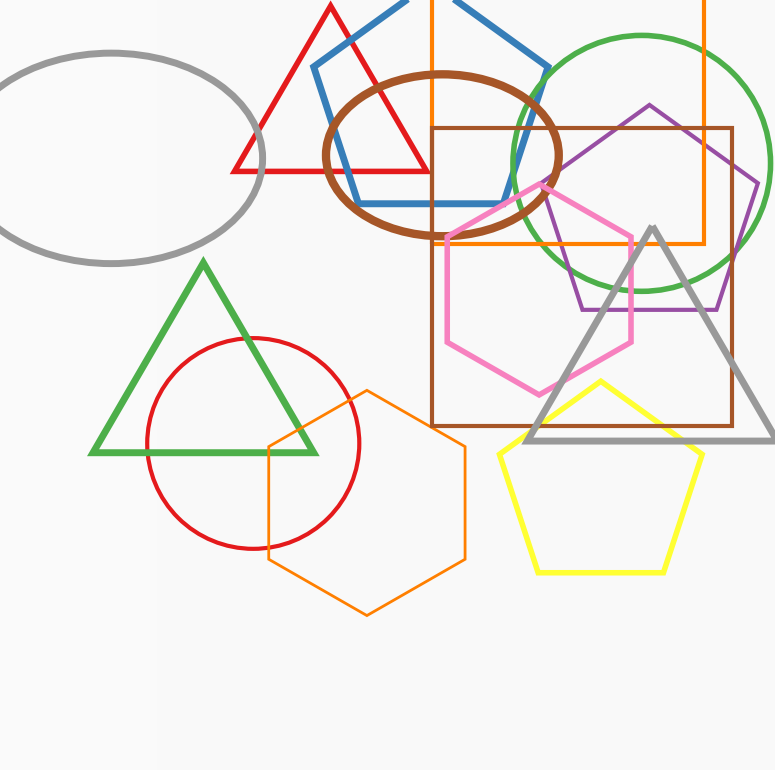[{"shape": "circle", "thickness": 1.5, "radius": 0.68, "center": [0.327, 0.424]}, {"shape": "triangle", "thickness": 2, "radius": 0.72, "center": [0.427, 0.849]}, {"shape": "pentagon", "thickness": 2.5, "radius": 0.79, "center": [0.556, 0.864]}, {"shape": "circle", "thickness": 2, "radius": 0.83, "center": [0.828, 0.788]}, {"shape": "triangle", "thickness": 2.5, "radius": 0.82, "center": [0.262, 0.494]}, {"shape": "pentagon", "thickness": 1.5, "radius": 0.74, "center": [0.838, 0.717]}, {"shape": "hexagon", "thickness": 1, "radius": 0.73, "center": [0.473, 0.347]}, {"shape": "square", "thickness": 1.5, "radius": 0.88, "center": [0.733, 0.859]}, {"shape": "pentagon", "thickness": 2, "radius": 0.69, "center": [0.775, 0.367]}, {"shape": "square", "thickness": 1.5, "radius": 0.97, "center": [0.751, 0.64]}, {"shape": "oval", "thickness": 3, "radius": 0.75, "center": [0.571, 0.798]}, {"shape": "hexagon", "thickness": 2, "radius": 0.68, "center": [0.696, 0.624]}, {"shape": "triangle", "thickness": 2.5, "radius": 0.93, "center": [0.842, 0.52]}, {"shape": "oval", "thickness": 2.5, "radius": 0.98, "center": [0.144, 0.794]}]